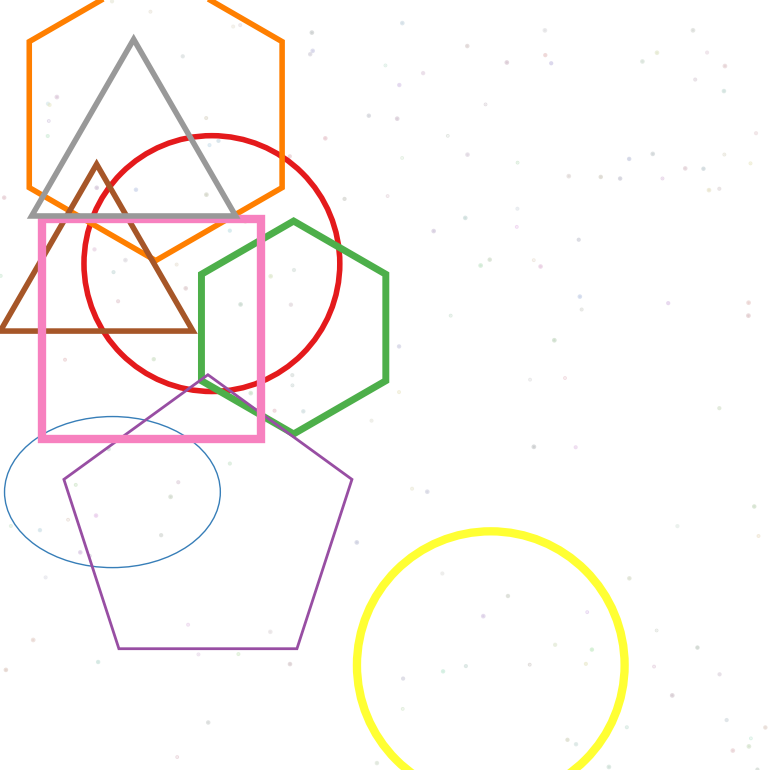[{"shape": "circle", "thickness": 2, "radius": 0.83, "center": [0.275, 0.658]}, {"shape": "oval", "thickness": 0.5, "radius": 0.7, "center": [0.146, 0.361]}, {"shape": "hexagon", "thickness": 2.5, "radius": 0.69, "center": [0.381, 0.575]}, {"shape": "pentagon", "thickness": 1, "radius": 0.98, "center": [0.27, 0.317]}, {"shape": "hexagon", "thickness": 2, "radius": 0.95, "center": [0.202, 0.851]}, {"shape": "circle", "thickness": 3, "radius": 0.87, "center": [0.637, 0.136]}, {"shape": "triangle", "thickness": 2, "radius": 0.72, "center": [0.125, 0.642]}, {"shape": "square", "thickness": 3, "radius": 0.71, "center": [0.197, 0.573]}, {"shape": "triangle", "thickness": 2, "radius": 0.76, "center": [0.174, 0.796]}]